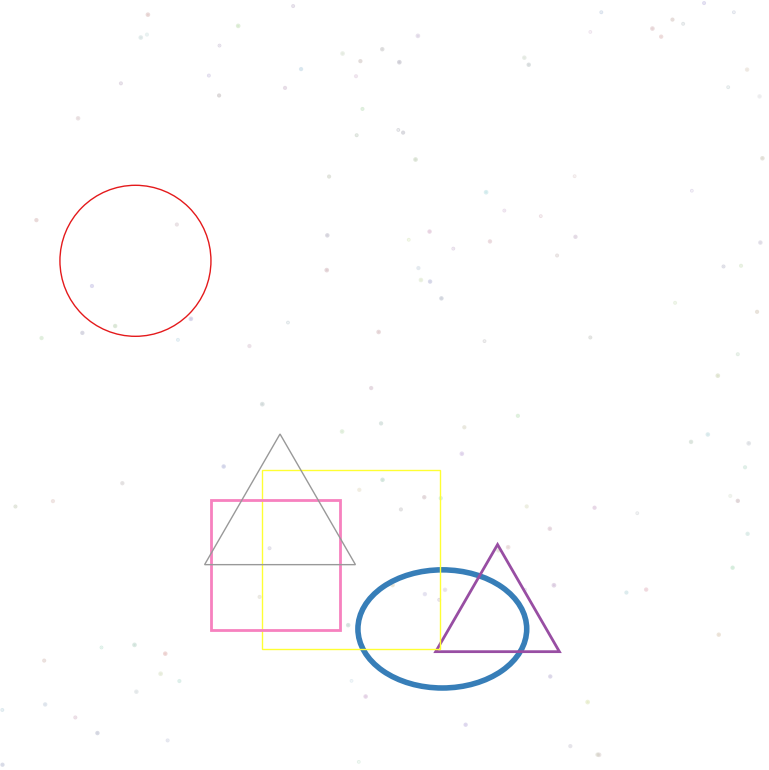[{"shape": "circle", "thickness": 0.5, "radius": 0.49, "center": [0.176, 0.661]}, {"shape": "oval", "thickness": 2, "radius": 0.55, "center": [0.574, 0.183]}, {"shape": "triangle", "thickness": 1, "radius": 0.46, "center": [0.646, 0.2]}, {"shape": "square", "thickness": 0.5, "radius": 0.58, "center": [0.456, 0.273]}, {"shape": "square", "thickness": 1, "radius": 0.42, "center": [0.358, 0.266]}, {"shape": "triangle", "thickness": 0.5, "radius": 0.57, "center": [0.364, 0.323]}]